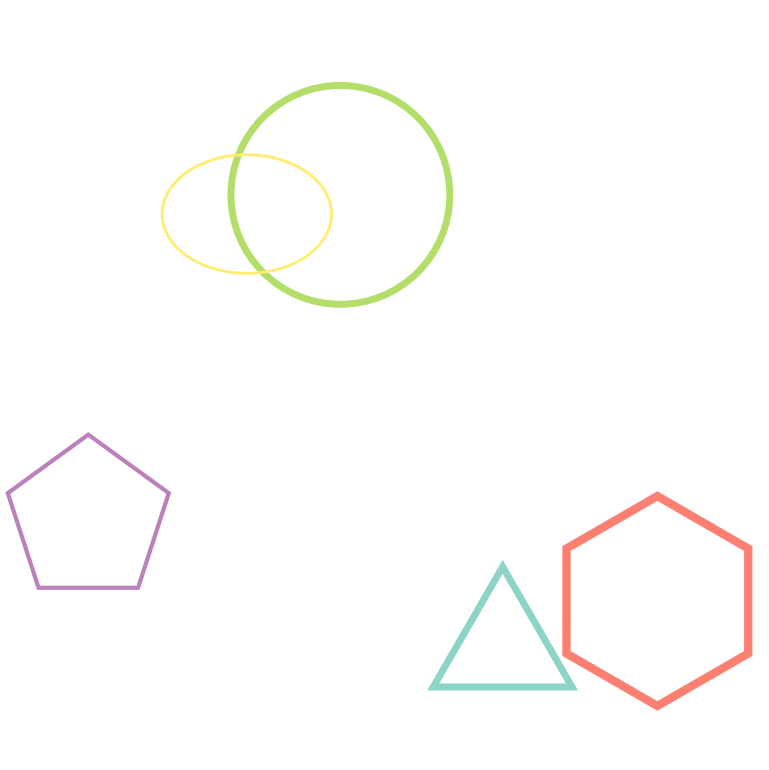[{"shape": "triangle", "thickness": 2.5, "radius": 0.52, "center": [0.653, 0.16]}, {"shape": "hexagon", "thickness": 3, "radius": 0.68, "center": [0.854, 0.219]}, {"shape": "circle", "thickness": 2.5, "radius": 0.71, "center": [0.442, 0.747]}, {"shape": "pentagon", "thickness": 1.5, "radius": 0.55, "center": [0.115, 0.326]}, {"shape": "oval", "thickness": 1, "radius": 0.55, "center": [0.321, 0.722]}]